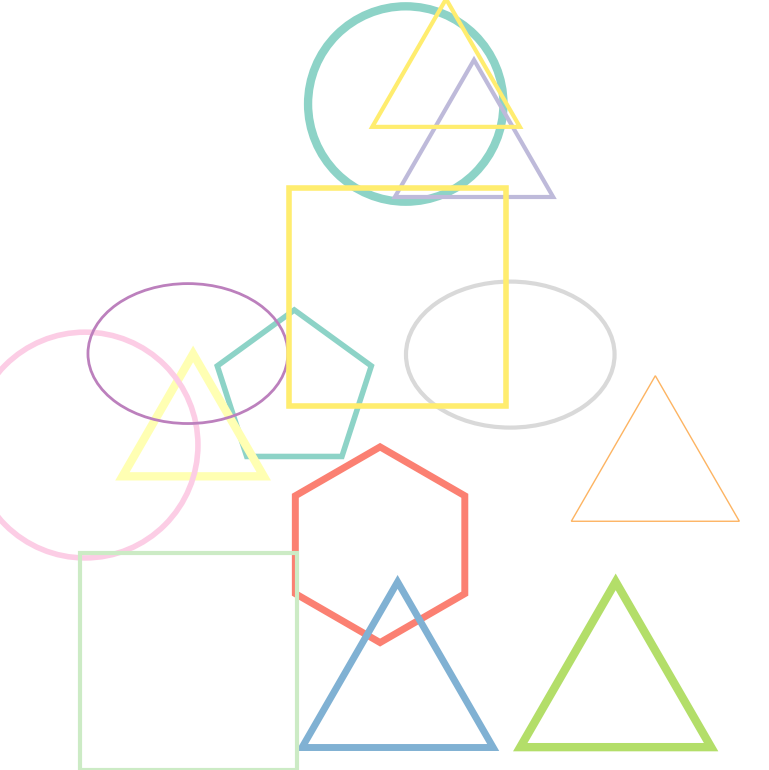[{"shape": "circle", "thickness": 3, "radius": 0.63, "center": [0.527, 0.865]}, {"shape": "pentagon", "thickness": 2, "radius": 0.53, "center": [0.382, 0.492]}, {"shape": "triangle", "thickness": 3, "radius": 0.53, "center": [0.251, 0.434]}, {"shape": "triangle", "thickness": 1.5, "radius": 0.59, "center": [0.616, 0.804]}, {"shape": "hexagon", "thickness": 2.5, "radius": 0.64, "center": [0.494, 0.293]}, {"shape": "triangle", "thickness": 2.5, "radius": 0.72, "center": [0.516, 0.101]}, {"shape": "triangle", "thickness": 0.5, "radius": 0.63, "center": [0.851, 0.386]}, {"shape": "triangle", "thickness": 3, "radius": 0.72, "center": [0.8, 0.101]}, {"shape": "circle", "thickness": 2, "radius": 0.73, "center": [0.11, 0.422]}, {"shape": "oval", "thickness": 1.5, "radius": 0.68, "center": [0.663, 0.539]}, {"shape": "oval", "thickness": 1, "radius": 0.65, "center": [0.244, 0.541]}, {"shape": "square", "thickness": 1.5, "radius": 0.71, "center": [0.245, 0.141]}, {"shape": "triangle", "thickness": 1.5, "radius": 0.55, "center": [0.579, 0.891]}, {"shape": "square", "thickness": 2, "radius": 0.71, "center": [0.517, 0.614]}]